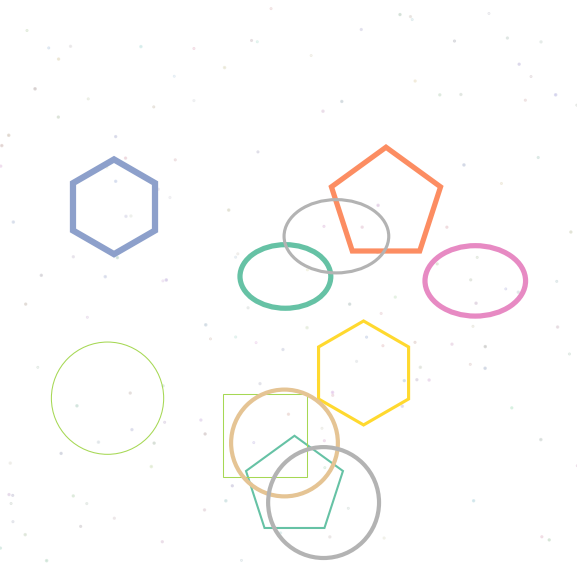[{"shape": "pentagon", "thickness": 1, "radius": 0.44, "center": [0.51, 0.156]}, {"shape": "oval", "thickness": 2.5, "radius": 0.39, "center": [0.494, 0.52]}, {"shape": "pentagon", "thickness": 2.5, "radius": 0.5, "center": [0.668, 0.645]}, {"shape": "hexagon", "thickness": 3, "radius": 0.41, "center": [0.197, 0.641]}, {"shape": "oval", "thickness": 2.5, "radius": 0.44, "center": [0.823, 0.513]}, {"shape": "square", "thickness": 0.5, "radius": 0.36, "center": [0.459, 0.245]}, {"shape": "circle", "thickness": 0.5, "radius": 0.49, "center": [0.186, 0.31]}, {"shape": "hexagon", "thickness": 1.5, "radius": 0.45, "center": [0.63, 0.353]}, {"shape": "circle", "thickness": 2, "radius": 0.46, "center": [0.493, 0.232]}, {"shape": "circle", "thickness": 2, "radius": 0.48, "center": [0.56, 0.129]}, {"shape": "oval", "thickness": 1.5, "radius": 0.45, "center": [0.583, 0.59]}]